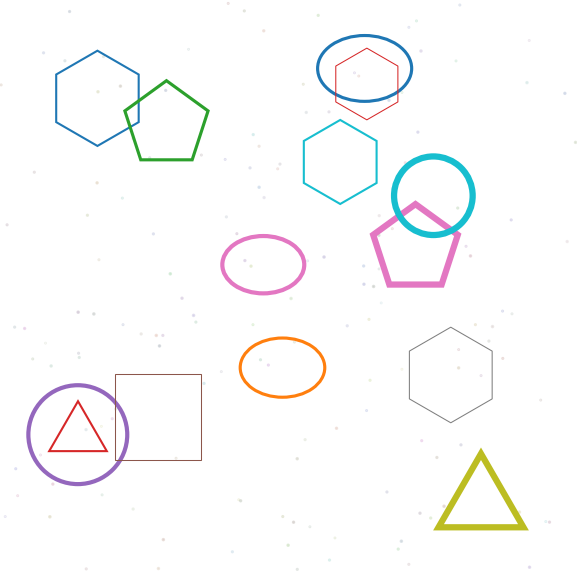[{"shape": "hexagon", "thickness": 1, "radius": 0.41, "center": [0.169, 0.829]}, {"shape": "oval", "thickness": 1.5, "radius": 0.41, "center": [0.631, 0.881]}, {"shape": "oval", "thickness": 1.5, "radius": 0.37, "center": [0.489, 0.363]}, {"shape": "pentagon", "thickness": 1.5, "radius": 0.38, "center": [0.288, 0.784]}, {"shape": "hexagon", "thickness": 0.5, "radius": 0.31, "center": [0.635, 0.854]}, {"shape": "triangle", "thickness": 1, "radius": 0.29, "center": [0.135, 0.247]}, {"shape": "circle", "thickness": 2, "radius": 0.43, "center": [0.135, 0.246]}, {"shape": "square", "thickness": 0.5, "radius": 0.37, "center": [0.273, 0.276]}, {"shape": "oval", "thickness": 2, "radius": 0.35, "center": [0.456, 0.541]}, {"shape": "pentagon", "thickness": 3, "radius": 0.38, "center": [0.719, 0.569]}, {"shape": "hexagon", "thickness": 0.5, "radius": 0.41, "center": [0.781, 0.35]}, {"shape": "triangle", "thickness": 3, "radius": 0.42, "center": [0.833, 0.129]}, {"shape": "circle", "thickness": 3, "radius": 0.34, "center": [0.75, 0.66]}, {"shape": "hexagon", "thickness": 1, "radius": 0.36, "center": [0.589, 0.719]}]